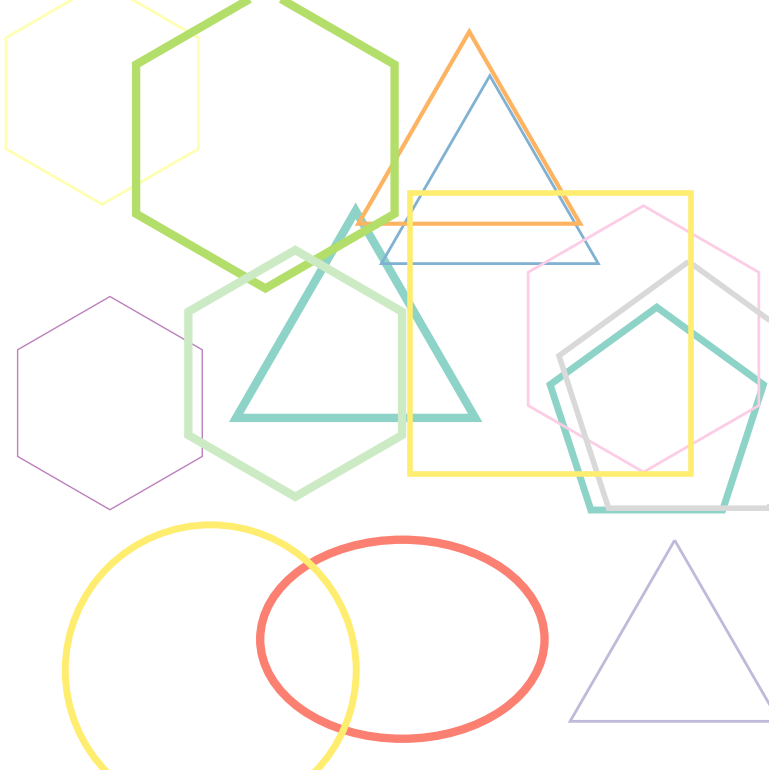[{"shape": "triangle", "thickness": 3, "radius": 0.9, "center": [0.462, 0.547]}, {"shape": "pentagon", "thickness": 2.5, "radius": 0.73, "center": [0.853, 0.455]}, {"shape": "hexagon", "thickness": 1, "radius": 0.72, "center": [0.133, 0.879]}, {"shape": "triangle", "thickness": 1, "radius": 0.78, "center": [0.876, 0.142]}, {"shape": "oval", "thickness": 3, "radius": 0.92, "center": [0.523, 0.17]}, {"shape": "triangle", "thickness": 1, "radius": 0.81, "center": [0.636, 0.739]}, {"shape": "triangle", "thickness": 1.5, "radius": 0.83, "center": [0.609, 0.793]}, {"shape": "hexagon", "thickness": 3, "radius": 0.97, "center": [0.345, 0.819]}, {"shape": "hexagon", "thickness": 1, "radius": 0.86, "center": [0.836, 0.56]}, {"shape": "pentagon", "thickness": 2, "radius": 0.89, "center": [0.894, 0.483]}, {"shape": "hexagon", "thickness": 0.5, "radius": 0.69, "center": [0.143, 0.476]}, {"shape": "hexagon", "thickness": 3, "radius": 0.8, "center": [0.383, 0.515]}, {"shape": "square", "thickness": 2, "radius": 0.91, "center": [0.715, 0.567]}, {"shape": "circle", "thickness": 2.5, "radius": 0.94, "center": [0.274, 0.129]}]